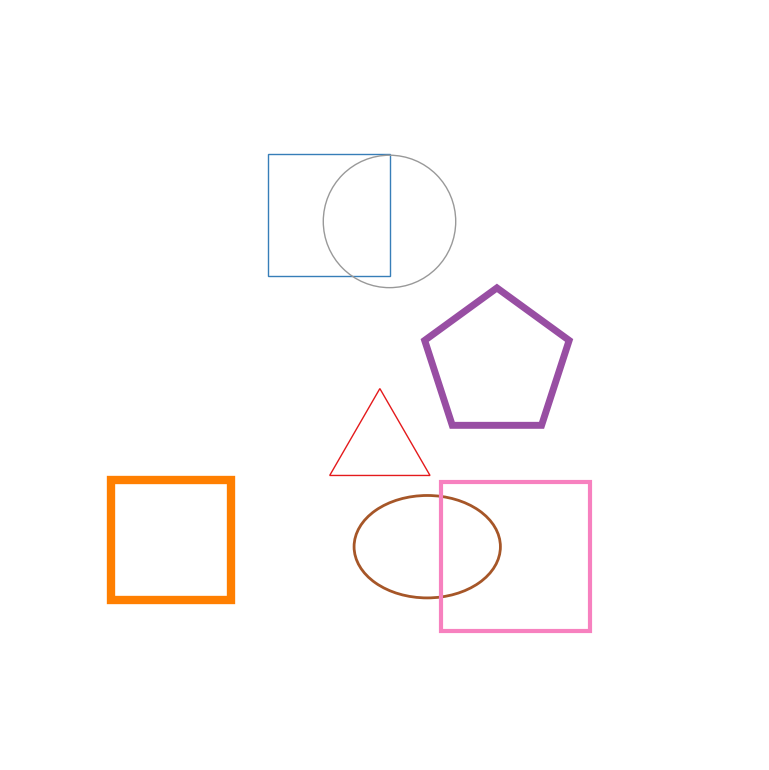[{"shape": "triangle", "thickness": 0.5, "radius": 0.38, "center": [0.493, 0.42]}, {"shape": "square", "thickness": 0.5, "radius": 0.4, "center": [0.428, 0.721]}, {"shape": "pentagon", "thickness": 2.5, "radius": 0.49, "center": [0.645, 0.527]}, {"shape": "square", "thickness": 3, "radius": 0.39, "center": [0.222, 0.299]}, {"shape": "oval", "thickness": 1, "radius": 0.48, "center": [0.555, 0.29]}, {"shape": "square", "thickness": 1.5, "radius": 0.48, "center": [0.67, 0.278]}, {"shape": "circle", "thickness": 0.5, "radius": 0.43, "center": [0.506, 0.712]}]